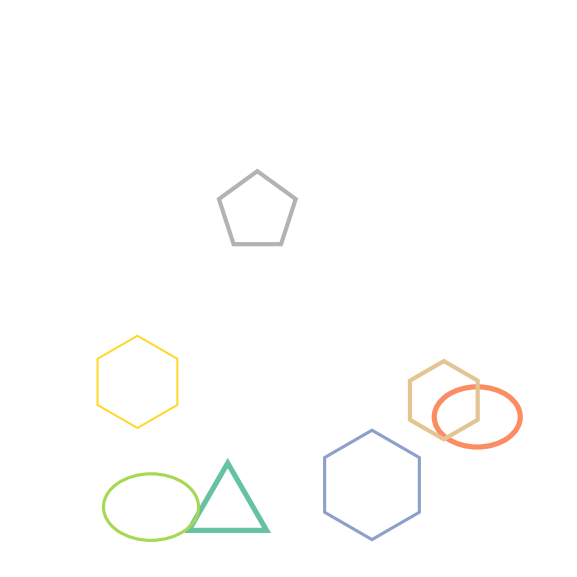[{"shape": "triangle", "thickness": 2.5, "radius": 0.39, "center": [0.394, 0.12]}, {"shape": "oval", "thickness": 2.5, "radius": 0.37, "center": [0.826, 0.277]}, {"shape": "hexagon", "thickness": 1.5, "radius": 0.47, "center": [0.644, 0.159]}, {"shape": "oval", "thickness": 1.5, "radius": 0.41, "center": [0.262, 0.121]}, {"shape": "hexagon", "thickness": 1, "radius": 0.4, "center": [0.238, 0.338]}, {"shape": "hexagon", "thickness": 2, "radius": 0.34, "center": [0.769, 0.306]}, {"shape": "pentagon", "thickness": 2, "radius": 0.35, "center": [0.446, 0.633]}]